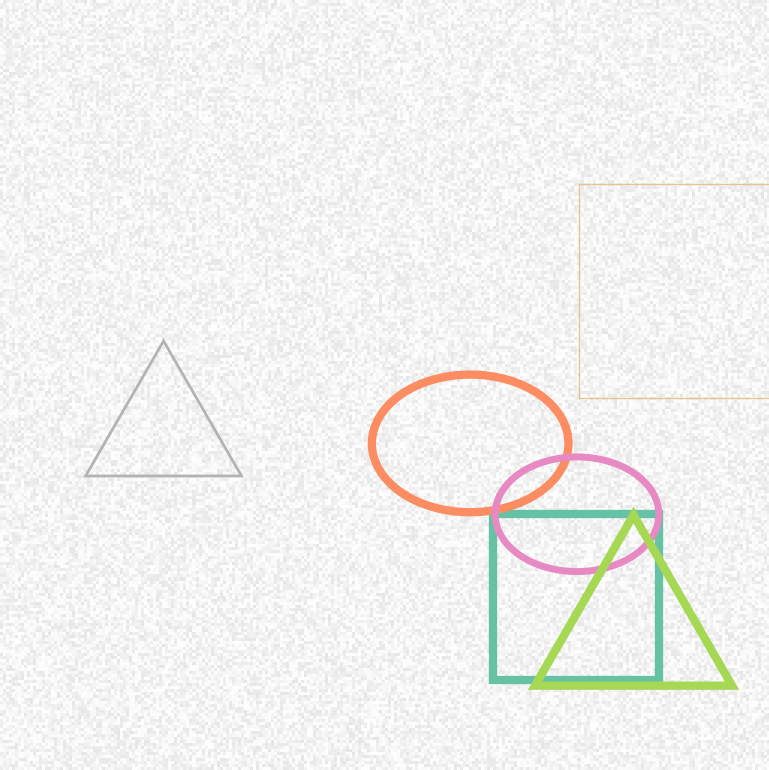[{"shape": "square", "thickness": 3, "radius": 0.54, "center": [0.748, 0.225]}, {"shape": "oval", "thickness": 3, "radius": 0.64, "center": [0.611, 0.424]}, {"shape": "oval", "thickness": 2.5, "radius": 0.53, "center": [0.749, 0.332]}, {"shape": "triangle", "thickness": 3, "radius": 0.74, "center": [0.823, 0.183]}, {"shape": "square", "thickness": 0.5, "radius": 0.7, "center": [0.891, 0.622]}, {"shape": "triangle", "thickness": 1, "radius": 0.58, "center": [0.212, 0.44]}]